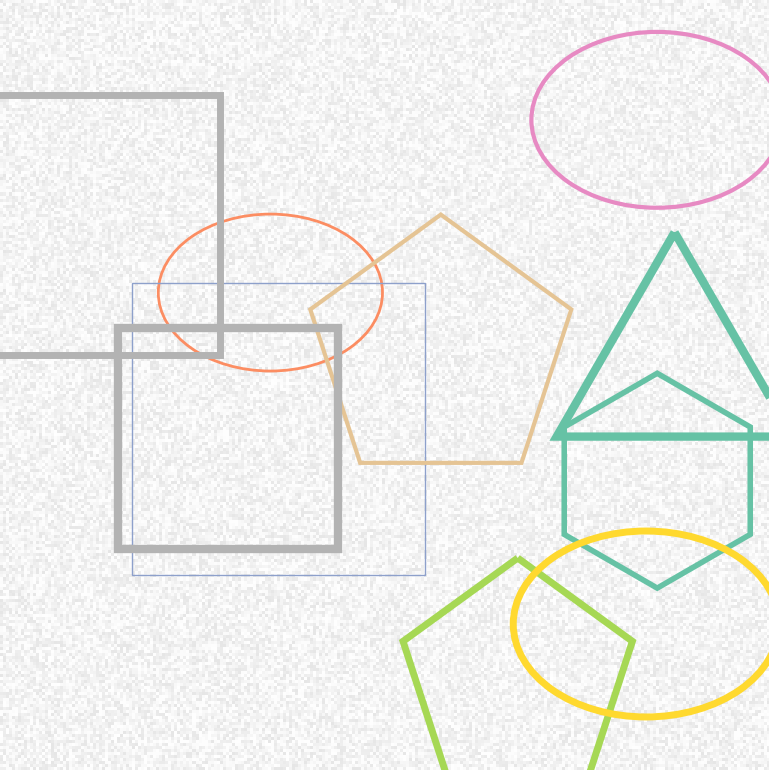[{"shape": "triangle", "thickness": 3, "radius": 0.88, "center": [0.876, 0.521]}, {"shape": "hexagon", "thickness": 2, "radius": 0.7, "center": [0.854, 0.376]}, {"shape": "oval", "thickness": 1, "radius": 0.73, "center": [0.351, 0.62]}, {"shape": "square", "thickness": 0.5, "radius": 0.95, "center": [0.362, 0.443]}, {"shape": "oval", "thickness": 1.5, "radius": 0.82, "center": [0.853, 0.844]}, {"shape": "pentagon", "thickness": 2.5, "radius": 0.78, "center": [0.672, 0.119]}, {"shape": "oval", "thickness": 2.5, "radius": 0.86, "center": [0.839, 0.19]}, {"shape": "pentagon", "thickness": 1.5, "radius": 0.89, "center": [0.572, 0.543]}, {"shape": "square", "thickness": 2.5, "radius": 0.84, "center": [0.117, 0.707]}, {"shape": "square", "thickness": 3, "radius": 0.72, "center": [0.296, 0.43]}]